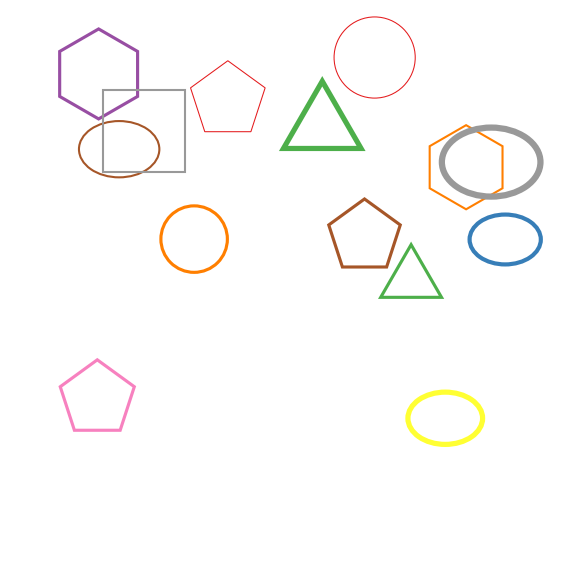[{"shape": "pentagon", "thickness": 0.5, "radius": 0.34, "center": [0.395, 0.826]}, {"shape": "circle", "thickness": 0.5, "radius": 0.35, "center": [0.649, 0.9]}, {"shape": "oval", "thickness": 2, "radius": 0.31, "center": [0.875, 0.584]}, {"shape": "triangle", "thickness": 1.5, "radius": 0.3, "center": [0.712, 0.515]}, {"shape": "triangle", "thickness": 2.5, "radius": 0.39, "center": [0.558, 0.781]}, {"shape": "hexagon", "thickness": 1.5, "radius": 0.39, "center": [0.171, 0.871]}, {"shape": "hexagon", "thickness": 1, "radius": 0.36, "center": [0.807, 0.71]}, {"shape": "circle", "thickness": 1.5, "radius": 0.29, "center": [0.336, 0.585]}, {"shape": "oval", "thickness": 2.5, "radius": 0.32, "center": [0.771, 0.275]}, {"shape": "oval", "thickness": 1, "radius": 0.35, "center": [0.206, 0.741]}, {"shape": "pentagon", "thickness": 1.5, "radius": 0.33, "center": [0.631, 0.589]}, {"shape": "pentagon", "thickness": 1.5, "radius": 0.34, "center": [0.168, 0.309]}, {"shape": "oval", "thickness": 3, "radius": 0.43, "center": [0.85, 0.718]}, {"shape": "square", "thickness": 1, "radius": 0.36, "center": [0.25, 0.772]}]